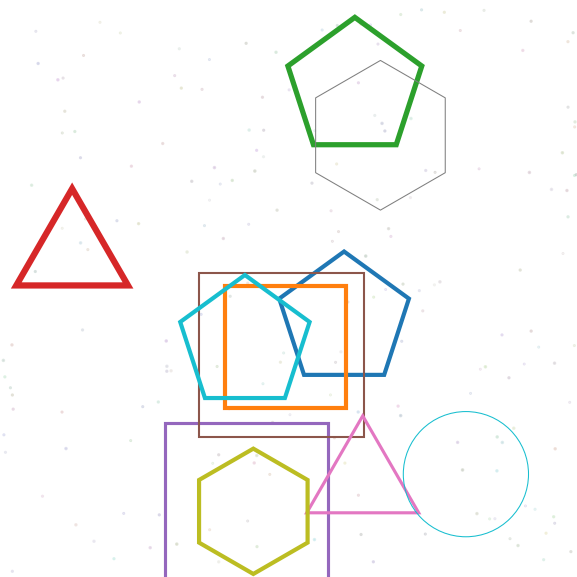[{"shape": "pentagon", "thickness": 2, "radius": 0.59, "center": [0.596, 0.446]}, {"shape": "square", "thickness": 2, "radius": 0.52, "center": [0.494, 0.398]}, {"shape": "pentagon", "thickness": 2.5, "radius": 0.61, "center": [0.614, 0.847]}, {"shape": "triangle", "thickness": 3, "radius": 0.56, "center": [0.125, 0.561]}, {"shape": "square", "thickness": 1.5, "radius": 0.71, "center": [0.426, 0.126]}, {"shape": "square", "thickness": 1, "radius": 0.71, "center": [0.487, 0.384]}, {"shape": "triangle", "thickness": 1.5, "radius": 0.56, "center": [0.628, 0.167]}, {"shape": "hexagon", "thickness": 0.5, "radius": 0.65, "center": [0.659, 0.765]}, {"shape": "hexagon", "thickness": 2, "radius": 0.54, "center": [0.439, 0.114]}, {"shape": "circle", "thickness": 0.5, "radius": 0.54, "center": [0.807, 0.178]}, {"shape": "pentagon", "thickness": 2, "radius": 0.59, "center": [0.424, 0.405]}]